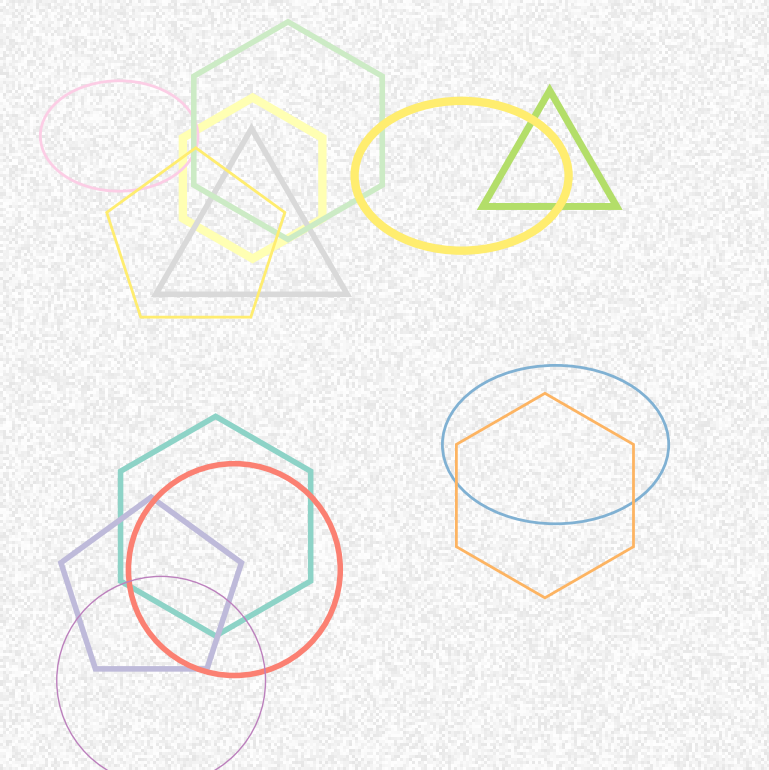[{"shape": "hexagon", "thickness": 2, "radius": 0.71, "center": [0.28, 0.317]}, {"shape": "hexagon", "thickness": 3, "radius": 0.52, "center": [0.328, 0.769]}, {"shape": "pentagon", "thickness": 2, "radius": 0.62, "center": [0.196, 0.231]}, {"shape": "circle", "thickness": 2, "radius": 0.69, "center": [0.304, 0.26]}, {"shape": "oval", "thickness": 1, "radius": 0.73, "center": [0.721, 0.423]}, {"shape": "hexagon", "thickness": 1, "radius": 0.66, "center": [0.708, 0.356]}, {"shape": "triangle", "thickness": 2.5, "radius": 0.5, "center": [0.714, 0.782]}, {"shape": "oval", "thickness": 1, "radius": 0.51, "center": [0.155, 0.823]}, {"shape": "triangle", "thickness": 2, "radius": 0.72, "center": [0.327, 0.69]}, {"shape": "circle", "thickness": 0.5, "radius": 0.68, "center": [0.209, 0.116]}, {"shape": "hexagon", "thickness": 2, "radius": 0.71, "center": [0.374, 0.83]}, {"shape": "pentagon", "thickness": 1, "radius": 0.61, "center": [0.254, 0.686]}, {"shape": "oval", "thickness": 3, "radius": 0.69, "center": [0.599, 0.772]}]